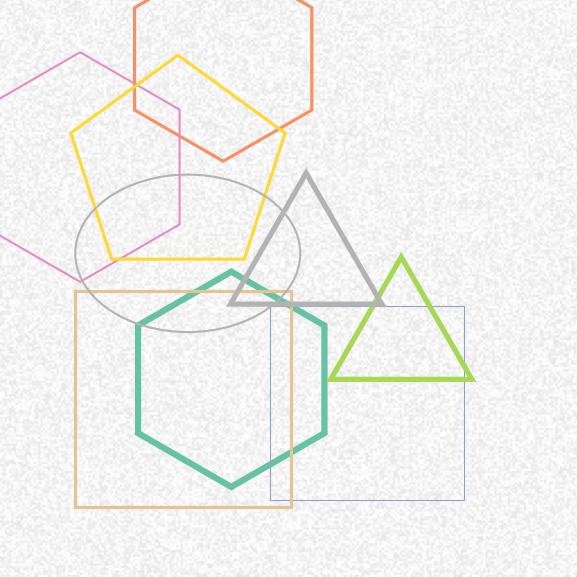[{"shape": "hexagon", "thickness": 3, "radius": 0.93, "center": [0.4, 0.342]}, {"shape": "hexagon", "thickness": 1.5, "radius": 0.89, "center": [0.386, 0.897]}, {"shape": "square", "thickness": 0.5, "radius": 0.84, "center": [0.636, 0.301]}, {"shape": "hexagon", "thickness": 1, "radius": 0.99, "center": [0.139, 0.71]}, {"shape": "triangle", "thickness": 2.5, "radius": 0.71, "center": [0.695, 0.413]}, {"shape": "pentagon", "thickness": 1.5, "radius": 0.98, "center": [0.308, 0.708]}, {"shape": "square", "thickness": 1.5, "radius": 0.94, "center": [0.317, 0.309]}, {"shape": "triangle", "thickness": 2.5, "radius": 0.76, "center": [0.53, 0.548]}, {"shape": "oval", "thickness": 1, "radius": 0.97, "center": [0.325, 0.56]}]